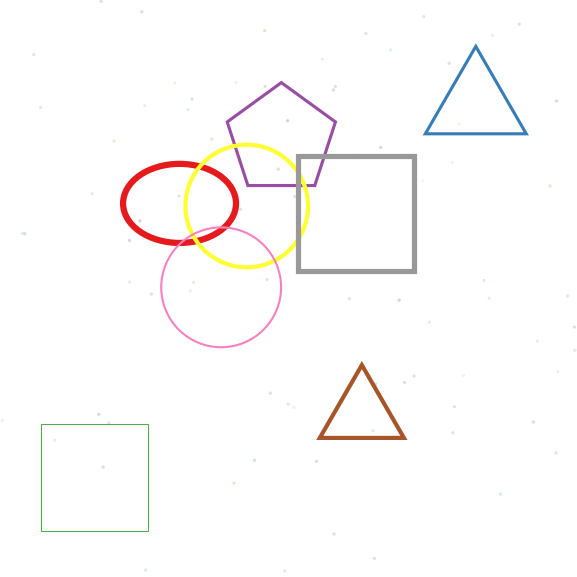[{"shape": "oval", "thickness": 3, "radius": 0.49, "center": [0.311, 0.647]}, {"shape": "triangle", "thickness": 1.5, "radius": 0.5, "center": [0.824, 0.818]}, {"shape": "square", "thickness": 0.5, "radius": 0.46, "center": [0.164, 0.172]}, {"shape": "pentagon", "thickness": 1.5, "radius": 0.49, "center": [0.487, 0.758]}, {"shape": "circle", "thickness": 2, "radius": 0.53, "center": [0.427, 0.642]}, {"shape": "triangle", "thickness": 2, "radius": 0.42, "center": [0.627, 0.283]}, {"shape": "circle", "thickness": 1, "radius": 0.52, "center": [0.383, 0.502]}, {"shape": "square", "thickness": 2.5, "radius": 0.5, "center": [0.617, 0.629]}]